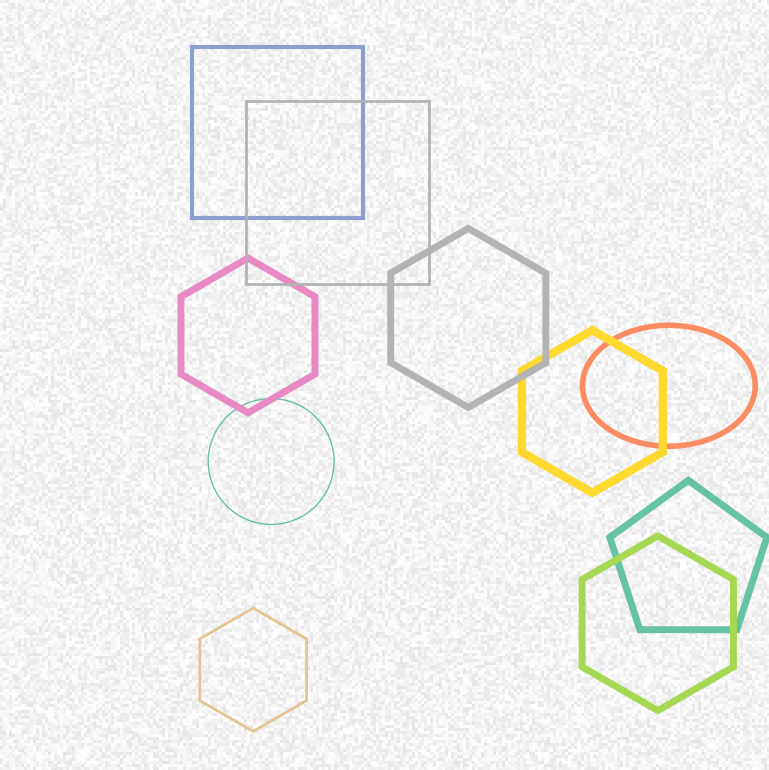[{"shape": "circle", "thickness": 0.5, "radius": 0.41, "center": [0.352, 0.401]}, {"shape": "pentagon", "thickness": 2.5, "radius": 0.54, "center": [0.894, 0.269]}, {"shape": "oval", "thickness": 2, "radius": 0.56, "center": [0.869, 0.499]}, {"shape": "square", "thickness": 1.5, "radius": 0.56, "center": [0.36, 0.828]}, {"shape": "hexagon", "thickness": 2.5, "radius": 0.5, "center": [0.322, 0.564]}, {"shape": "hexagon", "thickness": 2.5, "radius": 0.57, "center": [0.854, 0.191]}, {"shape": "hexagon", "thickness": 3, "radius": 0.53, "center": [0.769, 0.466]}, {"shape": "hexagon", "thickness": 1, "radius": 0.4, "center": [0.329, 0.13]}, {"shape": "hexagon", "thickness": 2.5, "radius": 0.58, "center": [0.608, 0.587]}, {"shape": "square", "thickness": 1, "radius": 0.6, "center": [0.439, 0.75]}]